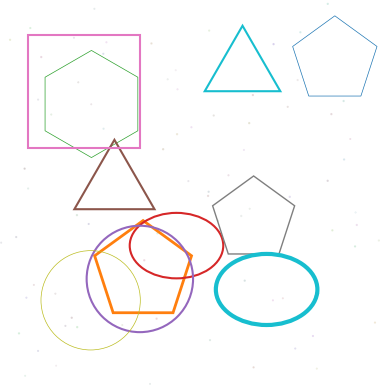[{"shape": "pentagon", "thickness": 0.5, "radius": 0.58, "center": [0.87, 0.844]}, {"shape": "pentagon", "thickness": 2, "radius": 0.66, "center": [0.372, 0.295]}, {"shape": "hexagon", "thickness": 0.5, "radius": 0.7, "center": [0.238, 0.73]}, {"shape": "oval", "thickness": 1.5, "radius": 0.61, "center": [0.458, 0.362]}, {"shape": "circle", "thickness": 1.5, "radius": 0.69, "center": [0.363, 0.275]}, {"shape": "triangle", "thickness": 1.5, "radius": 0.6, "center": [0.297, 0.517]}, {"shape": "square", "thickness": 1.5, "radius": 0.73, "center": [0.218, 0.762]}, {"shape": "pentagon", "thickness": 1, "radius": 0.56, "center": [0.659, 0.431]}, {"shape": "circle", "thickness": 0.5, "radius": 0.65, "center": [0.235, 0.22]}, {"shape": "triangle", "thickness": 1.5, "radius": 0.57, "center": [0.63, 0.82]}, {"shape": "oval", "thickness": 3, "radius": 0.66, "center": [0.693, 0.248]}]